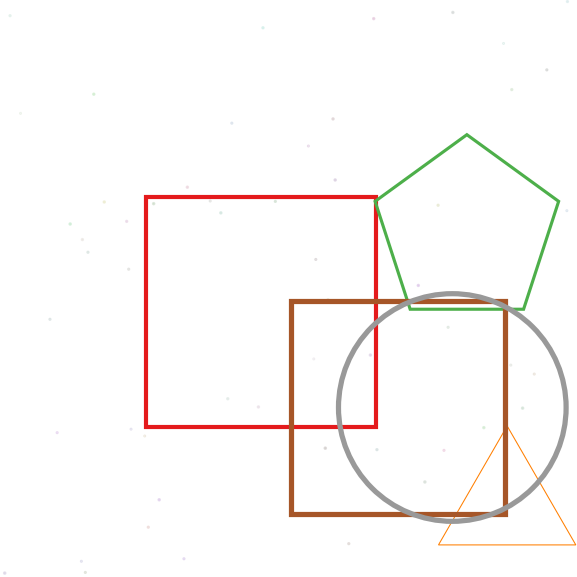[{"shape": "square", "thickness": 2, "radius": 1.0, "center": [0.451, 0.458]}, {"shape": "pentagon", "thickness": 1.5, "radius": 0.84, "center": [0.808, 0.599]}, {"shape": "triangle", "thickness": 0.5, "radius": 0.69, "center": [0.878, 0.124]}, {"shape": "square", "thickness": 2.5, "radius": 0.92, "center": [0.689, 0.294]}, {"shape": "circle", "thickness": 2.5, "radius": 0.99, "center": [0.783, 0.293]}]